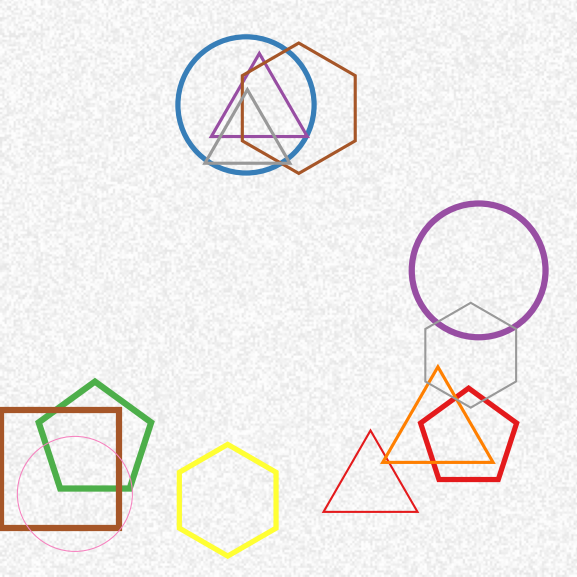[{"shape": "pentagon", "thickness": 2.5, "radius": 0.44, "center": [0.811, 0.24]}, {"shape": "triangle", "thickness": 1, "radius": 0.47, "center": [0.642, 0.16]}, {"shape": "circle", "thickness": 2.5, "radius": 0.59, "center": [0.426, 0.817]}, {"shape": "pentagon", "thickness": 3, "radius": 0.51, "center": [0.164, 0.236]}, {"shape": "triangle", "thickness": 1.5, "radius": 0.48, "center": [0.449, 0.811]}, {"shape": "circle", "thickness": 3, "radius": 0.58, "center": [0.829, 0.531]}, {"shape": "triangle", "thickness": 1.5, "radius": 0.55, "center": [0.758, 0.254]}, {"shape": "hexagon", "thickness": 2.5, "radius": 0.48, "center": [0.394, 0.133]}, {"shape": "square", "thickness": 3, "radius": 0.51, "center": [0.103, 0.187]}, {"shape": "hexagon", "thickness": 1.5, "radius": 0.56, "center": [0.517, 0.812]}, {"shape": "circle", "thickness": 0.5, "radius": 0.5, "center": [0.13, 0.144]}, {"shape": "triangle", "thickness": 1.5, "radius": 0.42, "center": [0.428, 0.759]}, {"shape": "hexagon", "thickness": 1, "radius": 0.45, "center": [0.815, 0.384]}]